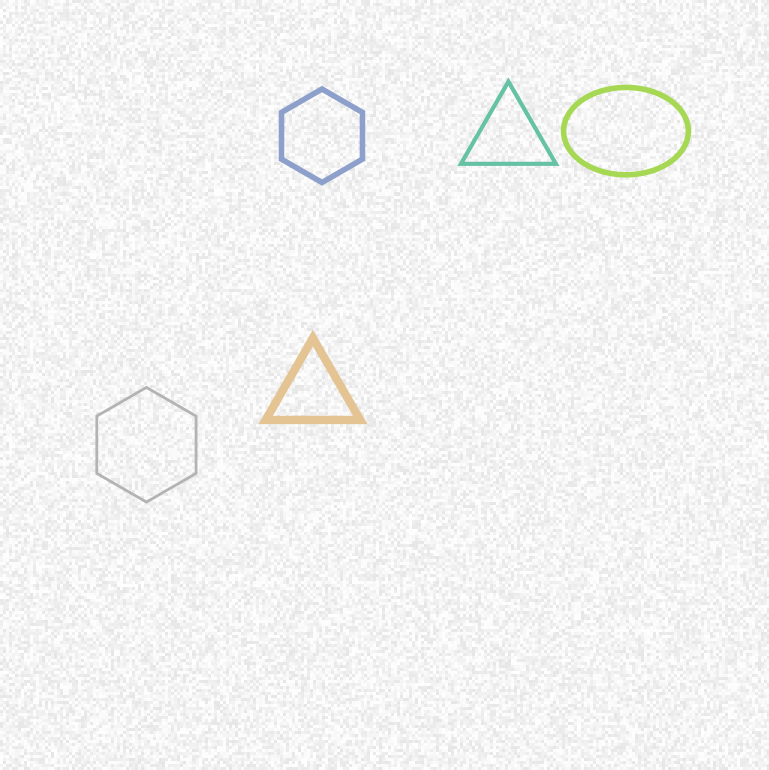[{"shape": "triangle", "thickness": 1.5, "radius": 0.36, "center": [0.66, 0.823]}, {"shape": "hexagon", "thickness": 2, "radius": 0.3, "center": [0.418, 0.824]}, {"shape": "oval", "thickness": 2, "radius": 0.41, "center": [0.813, 0.83]}, {"shape": "triangle", "thickness": 3, "radius": 0.35, "center": [0.406, 0.49]}, {"shape": "hexagon", "thickness": 1, "radius": 0.37, "center": [0.19, 0.422]}]